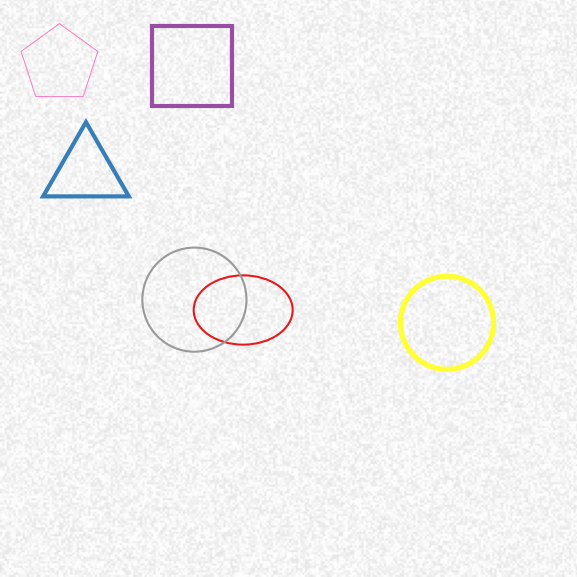[{"shape": "oval", "thickness": 1, "radius": 0.43, "center": [0.421, 0.462]}, {"shape": "triangle", "thickness": 2, "radius": 0.43, "center": [0.149, 0.702]}, {"shape": "square", "thickness": 2, "radius": 0.35, "center": [0.333, 0.885]}, {"shape": "circle", "thickness": 2.5, "radius": 0.4, "center": [0.774, 0.44]}, {"shape": "pentagon", "thickness": 0.5, "radius": 0.35, "center": [0.103, 0.888]}, {"shape": "circle", "thickness": 1, "radius": 0.45, "center": [0.337, 0.48]}]